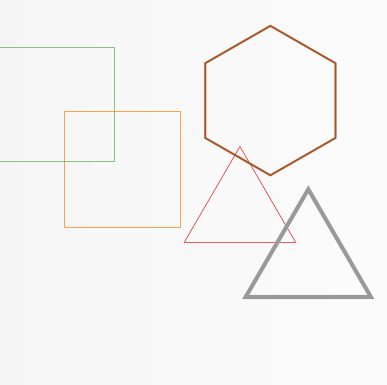[{"shape": "triangle", "thickness": 0.5, "radius": 0.83, "center": [0.619, 0.453]}, {"shape": "square", "thickness": 0.5, "radius": 0.74, "center": [0.145, 0.73]}, {"shape": "square", "thickness": 0.5, "radius": 0.75, "center": [0.315, 0.561]}, {"shape": "hexagon", "thickness": 1.5, "radius": 0.97, "center": [0.698, 0.739]}, {"shape": "triangle", "thickness": 3, "radius": 0.93, "center": [0.796, 0.322]}]